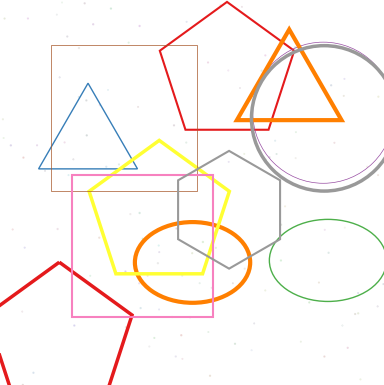[{"shape": "pentagon", "thickness": 2.5, "radius": 0.99, "center": [0.154, 0.12]}, {"shape": "pentagon", "thickness": 1.5, "radius": 0.92, "center": [0.59, 0.811]}, {"shape": "triangle", "thickness": 1, "radius": 0.74, "center": [0.229, 0.636]}, {"shape": "oval", "thickness": 1, "radius": 0.76, "center": [0.852, 0.324]}, {"shape": "circle", "thickness": 0.5, "radius": 0.92, "center": [0.84, 0.707]}, {"shape": "triangle", "thickness": 3, "radius": 0.78, "center": [0.751, 0.766]}, {"shape": "oval", "thickness": 3, "radius": 0.75, "center": [0.5, 0.318]}, {"shape": "pentagon", "thickness": 2.5, "radius": 0.96, "center": [0.414, 0.444]}, {"shape": "square", "thickness": 0.5, "radius": 0.95, "center": [0.323, 0.694]}, {"shape": "square", "thickness": 1.5, "radius": 0.92, "center": [0.37, 0.361]}, {"shape": "circle", "thickness": 2.5, "radius": 0.94, "center": [0.842, 0.693]}, {"shape": "hexagon", "thickness": 1.5, "radius": 0.76, "center": [0.595, 0.455]}]